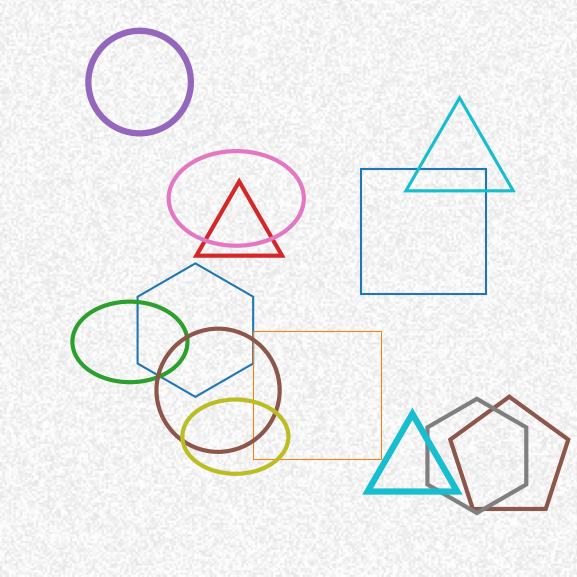[{"shape": "square", "thickness": 1, "radius": 0.54, "center": [0.733, 0.599]}, {"shape": "hexagon", "thickness": 1, "radius": 0.58, "center": [0.338, 0.428]}, {"shape": "square", "thickness": 0.5, "radius": 0.55, "center": [0.55, 0.315]}, {"shape": "oval", "thickness": 2, "radius": 0.5, "center": [0.225, 0.407]}, {"shape": "triangle", "thickness": 2, "radius": 0.43, "center": [0.414, 0.599]}, {"shape": "circle", "thickness": 3, "radius": 0.44, "center": [0.242, 0.857]}, {"shape": "pentagon", "thickness": 2, "radius": 0.54, "center": [0.882, 0.205]}, {"shape": "circle", "thickness": 2, "radius": 0.53, "center": [0.378, 0.323]}, {"shape": "oval", "thickness": 2, "radius": 0.59, "center": [0.409, 0.656]}, {"shape": "hexagon", "thickness": 2, "radius": 0.49, "center": [0.826, 0.21]}, {"shape": "oval", "thickness": 2, "radius": 0.46, "center": [0.408, 0.243]}, {"shape": "triangle", "thickness": 3, "radius": 0.45, "center": [0.714, 0.193]}, {"shape": "triangle", "thickness": 1.5, "radius": 0.54, "center": [0.796, 0.722]}]